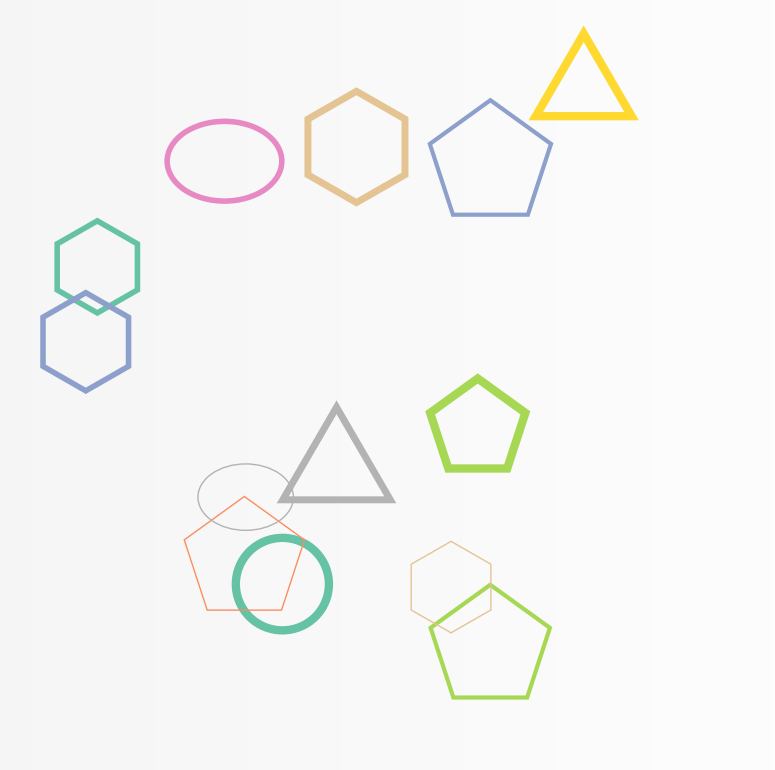[{"shape": "hexagon", "thickness": 2, "radius": 0.3, "center": [0.126, 0.653]}, {"shape": "circle", "thickness": 3, "radius": 0.3, "center": [0.364, 0.241]}, {"shape": "pentagon", "thickness": 0.5, "radius": 0.41, "center": [0.315, 0.274]}, {"shape": "pentagon", "thickness": 1.5, "radius": 0.41, "center": [0.633, 0.788]}, {"shape": "hexagon", "thickness": 2, "radius": 0.32, "center": [0.111, 0.556]}, {"shape": "oval", "thickness": 2, "radius": 0.37, "center": [0.29, 0.791]}, {"shape": "pentagon", "thickness": 1.5, "radius": 0.4, "center": [0.633, 0.16]}, {"shape": "pentagon", "thickness": 3, "radius": 0.32, "center": [0.616, 0.444]}, {"shape": "triangle", "thickness": 3, "radius": 0.36, "center": [0.753, 0.885]}, {"shape": "hexagon", "thickness": 0.5, "radius": 0.3, "center": [0.582, 0.238]}, {"shape": "hexagon", "thickness": 2.5, "radius": 0.36, "center": [0.46, 0.809]}, {"shape": "oval", "thickness": 0.5, "radius": 0.31, "center": [0.317, 0.354]}, {"shape": "triangle", "thickness": 2.5, "radius": 0.4, "center": [0.434, 0.391]}]